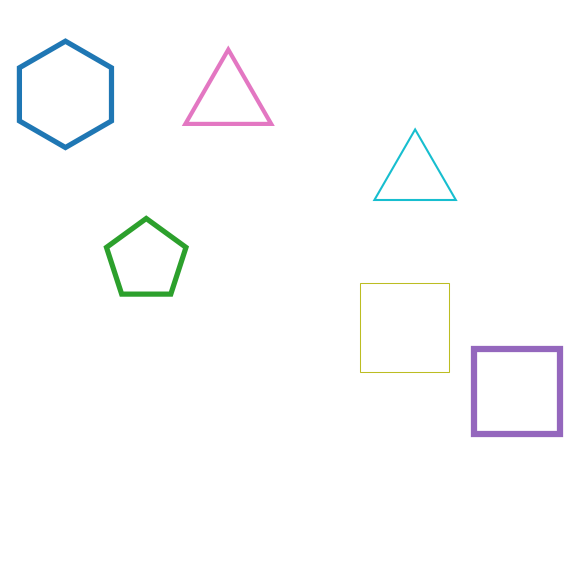[{"shape": "hexagon", "thickness": 2.5, "radius": 0.46, "center": [0.113, 0.836]}, {"shape": "pentagon", "thickness": 2.5, "radius": 0.36, "center": [0.253, 0.548]}, {"shape": "square", "thickness": 3, "radius": 0.37, "center": [0.895, 0.321]}, {"shape": "triangle", "thickness": 2, "radius": 0.43, "center": [0.395, 0.827]}, {"shape": "square", "thickness": 0.5, "radius": 0.39, "center": [0.7, 0.432]}, {"shape": "triangle", "thickness": 1, "radius": 0.41, "center": [0.719, 0.694]}]